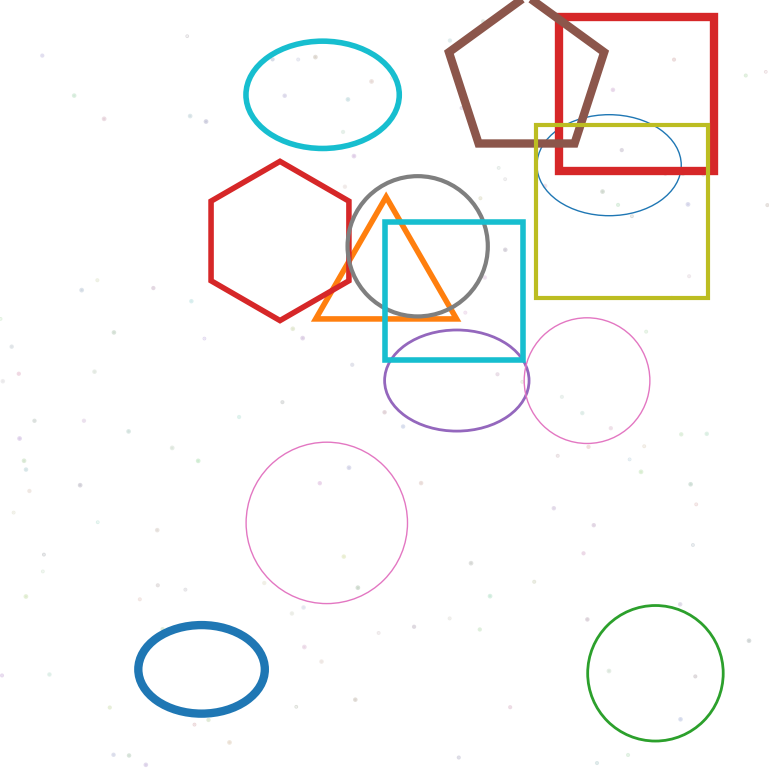[{"shape": "oval", "thickness": 0.5, "radius": 0.47, "center": [0.791, 0.785]}, {"shape": "oval", "thickness": 3, "radius": 0.41, "center": [0.262, 0.131]}, {"shape": "triangle", "thickness": 2, "radius": 0.53, "center": [0.501, 0.639]}, {"shape": "circle", "thickness": 1, "radius": 0.44, "center": [0.851, 0.126]}, {"shape": "hexagon", "thickness": 2, "radius": 0.52, "center": [0.364, 0.687]}, {"shape": "square", "thickness": 3, "radius": 0.5, "center": [0.827, 0.878]}, {"shape": "oval", "thickness": 1, "radius": 0.47, "center": [0.593, 0.506]}, {"shape": "pentagon", "thickness": 3, "radius": 0.53, "center": [0.684, 0.899]}, {"shape": "circle", "thickness": 0.5, "radius": 0.52, "center": [0.424, 0.321]}, {"shape": "circle", "thickness": 0.5, "radius": 0.41, "center": [0.762, 0.506]}, {"shape": "circle", "thickness": 1.5, "radius": 0.46, "center": [0.542, 0.68]}, {"shape": "square", "thickness": 1.5, "radius": 0.56, "center": [0.808, 0.725]}, {"shape": "square", "thickness": 2, "radius": 0.45, "center": [0.59, 0.622]}, {"shape": "oval", "thickness": 2, "radius": 0.5, "center": [0.419, 0.877]}]